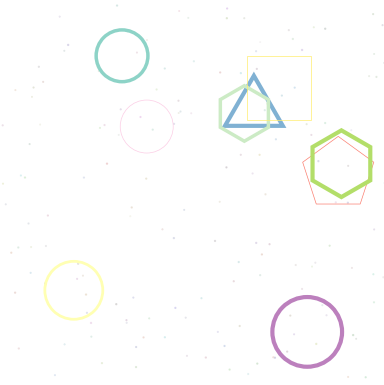[{"shape": "circle", "thickness": 2.5, "radius": 0.34, "center": [0.317, 0.855]}, {"shape": "circle", "thickness": 2, "radius": 0.38, "center": [0.192, 0.246]}, {"shape": "pentagon", "thickness": 0.5, "radius": 0.49, "center": [0.879, 0.549]}, {"shape": "triangle", "thickness": 3, "radius": 0.43, "center": [0.659, 0.717]}, {"shape": "hexagon", "thickness": 3, "radius": 0.43, "center": [0.887, 0.575]}, {"shape": "circle", "thickness": 0.5, "radius": 0.34, "center": [0.381, 0.671]}, {"shape": "circle", "thickness": 3, "radius": 0.45, "center": [0.798, 0.138]}, {"shape": "hexagon", "thickness": 2.5, "radius": 0.36, "center": [0.635, 0.705]}, {"shape": "square", "thickness": 0.5, "radius": 0.42, "center": [0.724, 0.773]}]